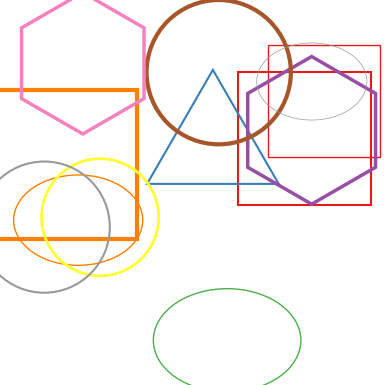[{"shape": "square", "thickness": 1.5, "radius": 0.86, "center": [0.792, 0.64]}, {"shape": "square", "thickness": 1, "radius": 0.72, "center": [0.841, 0.737]}, {"shape": "triangle", "thickness": 1.5, "radius": 0.99, "center": [0.553, 0.621]}, {"shape": "oval", "thickness": 1, "radius": 0.96, "center": [0.59, 0.116]}, {"shape": "hexagon", "thickness": 2.5, "radius": 0.96, "center": [0.809, 0.661]}, {"shape": "oval", "thickness": 1, "radius": 0.84, "center": [0.203, 0.428]}, {"shape": "square", "thickness": 3, "radius": 0.97, "center": [0.163, 0.572]}, {"shape": "circle", "thickness": 2, "radius": 0.76, "center": [0.26, 0.436]}, {"shape": "circle", "thickness": 3, "radius": 0.94, "center": [0.568, 0.813]}, {"shape": "hexagon", "thickness": 2.5, "radius": 0.92, "center": [0.215, 0.836]}, {"shape": "circle", "thickness": 1.5, "radius": 0.85, "center": [0.115, 0.41]}, {"shape": "oval", "thickness": 0.5, "radius": 0.72, "center": [0.81, 0.788]}]